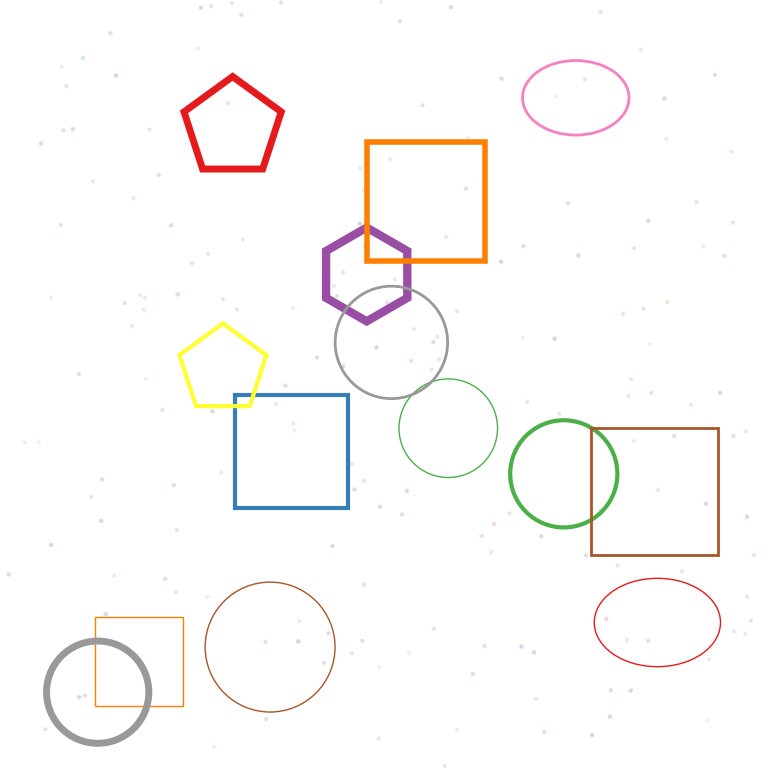[{"shape": "oval", "thickness": 0.5, "radius": 0.41, "center": [0.854, 0.192]}, {"shape": "pentagon", "thickness": 2.5, "radius": 0.33, "center": [0.302, 0.834]}, {"shape": "square", "thickness": 1.5, "radius": 0.37, "center": [0.378, 0.413]}, {"shape": "circle", "thickness": 1.5, "radius": 0.35, "center": [0.732, 0.385]}, {"shape": "circle", "thickness": 0.5, "radius": 0.32, "center": [0.582, 0.444]}, {"shape": "hexagon", "thickness": 3, "radius": 0.3, "center": [0.476, 0.644]}, {"shape": "square", "thickness": 2, "radius": 0.38, "center": [0.553, 0.738]}, {"shape": "square", "thickness": 0.5, "radius": 0.29, "center": [0.181, 0.141]}, {"shape": "pentagon", "thickness": 1.5, "radius": 0.3, "center": [0.289, 0.521]}, {"shape": "square", "thickness": 1, "radius": 0.41, "center": [0.85, 0.362]}, {"shape": "circle", "thickness": 0.5, "radius": 0.42, "center": [0.351, 0.16]}, {"shape": "oval", "thickness": 1, "radius": 0.35, "center": [0.748, 0.873]}, {"shape": "circle", "thickness": 1, "radius": 0.37, "center": [0.508, 0.555]}, {"shape": "circle", "thickness": 2.5, "radius": 0.33, "center": [0.127, 0.101]}]